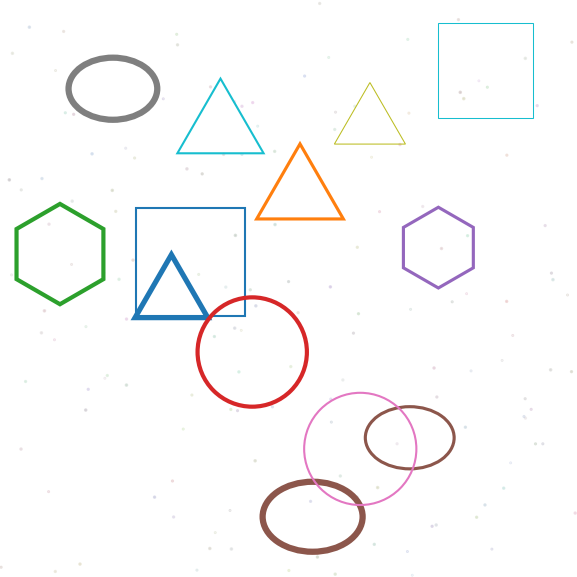[{"shape": "triangle", "thickness": 2.5, "radius": 0.36, "center": [0.297, 0.485]}, {"shape": "square", "thickness": 1, "radius": 0.47, "center": [0.329, 0.545]}, {"shape": "triangle", "thickness": 1.5, "radius": 0.43, "center": [0.519, 0.663]}, {"shape": "hexagon", "thickness": 2, "radius": 0.43, "center": [0.104, 0.559]}, {"shape": "circle", "thickness": 2, "radius": 0.47, "center": [0.437, 0.39]}, {"shape": "hexagon", "thickness": 1.5, "radius": 0.35, "center": [0.759, 0.57]}, {"shape": "oval", "thickness": 1.5, "radius": 0.38, "center": [0.709, 0.241]}, {"shape": "oval", "thickness": 3, "radius": 0.43, "center": [0.541, 0.104]}, {"shape": "circle", "thickness": 1, "radius": 0.49, "center": [0.624, 0.222]}, {"shape": "oval", "thickness": 3, "radius": 0.38, "center": [0.196, 0.845]}, {"shape": "triangle", "thickness": 0.5, "radius": 0.36, "center": [0.641, 0.785]}, {"shape": "triangle", "thickness": 1, "radius": 0.43, "center": [0.382, 0.777]}, {"shape": "square", "thickness": 0.5, "radius": 0.41, "center": [0.84, 0.877]}]